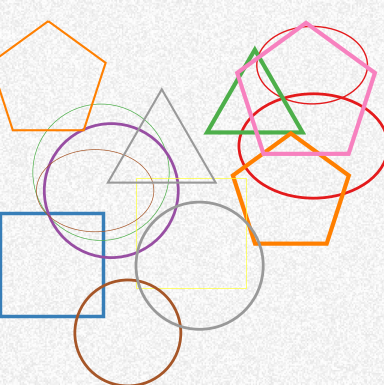[{"shape": "oval", "thickness": 1, "radius": 0.72, "center": [0.811, 0.831]}, {"shape": "oval", "thickness": 2, "radius": 0.97, "center": [0.814, 0.621]}, {"shape": "square", "thickness": 2.5, "radius": 0.67, "center": [0.135, 0.312]}, {"shape": "circle", "thickness": 0.5, "radius": 0.89, "center": [0.262, 0.553]}, {"shape": "triangle", "thickness": 3, "radius": 0.72, "center": [0.662, 0.728]}, {"shape": "circle", "thickness": 2, "radius": 0.87, "center": [0.289, 0.505]}, {"shape": "pentagon", "thickness": 1.5, "radius": 0.78, "center": [0.125, 0.788]}, {"shape": "pentagon", "thickness": 3, "radius": 0.79, "center": [0.755, 0.495]}, {"shape": "square", "thickness": 0.5, "radius": 0.72, "center": [0.495, 0.395]}, {"shape": "oval", "thickness": 0.5, "radius": 0.76, "center": [0.247, 0.505]}, {"shape": "circle", "thickness": 2, "radius": 0.69, "center": [0.332, 0.135]}, {"shape": "pentagon", "thickness": 3, "radius": 0.94, "center": [0.795, 0.753]}, {"shape": "triangle", "thickness": 1.5, "radius": 0.81, "center": [0.42, 0.606]}, {"shape": "circle", "thickness": 2, "radius": 0.83, "center": [0.518, 0.31]}]